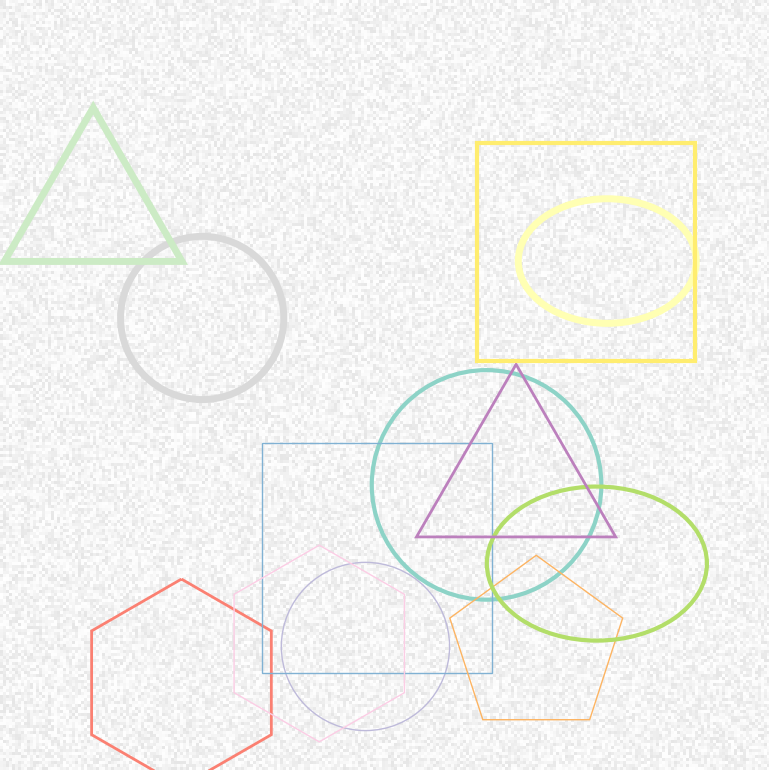[{"shape": "circle", "thickness": 1.5, "radius": 0.75, "center": [0.632, 0.37]}, {"shape": "oval", "thickness": 2.5, "radius": 0.58, "center": [0.789, 0.661]}, {"shape": "circle", "thickness": 0.5, "radius": 0.55, "center": [0.475, 0.16]}, {"shape": "hexagon", "thickness": 1, "radius": 0.67, "center": [0.236, 0.113]}, {"shape": "square", "thickness": 0.5, "radius": 0.75, "center": [0.489, 0.276]}, {"shape": "pentagon", "thickness": 0.5, "radius": 0.59, "center": [0.696, 0.161]}, {"shape": "oval", "thickness": 1.5, "radius": 0.71, "center": [0.775, 0.268]}, {"shape": "hexagon", "thickness": 0.5, "radius": 0.64, "center": [0.415, 0.164]}, {"shape": "circle", "thickness": 2.5, "radius": 0.53, "center": [0.263, 0.587]}, {"shape": "triangle", "thickness": 1, "radius": 0.75, "center": [0.67, 0.377]}, {"shape": "triangle", "thickness": 2.5, "radius": 0.67, "center": [0.121, 0.727]}, {"shape": "square", "thickness": 1.5, "radius": 0.71, "center": [0.761, 0.672]}]